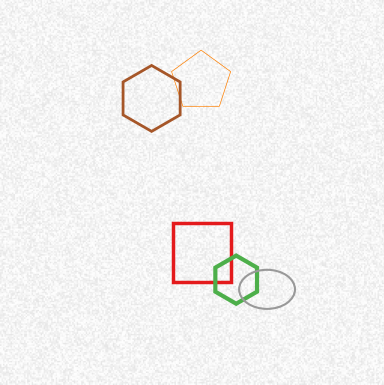[{"shape": "square", "thickness": 2.5, "radius": 0.38, "center": [0.524, 0.344]}, {"shape": "hexagon", "thickness": 3, "radius": 0.31, "center": [0.613, 0.274]}, {"shape": "pentagon", "thickness": 0.5, "radius": 0.4, "center": [0.522, 0.789]}, {"shape": "hexagon", "thickness": 2, "radius": 0.43, "center": [0.394, 0.744]}, {"shape": "oval", "thickness": 1.5, "radius": 0.36, "center": [0.694, 0.248]}]